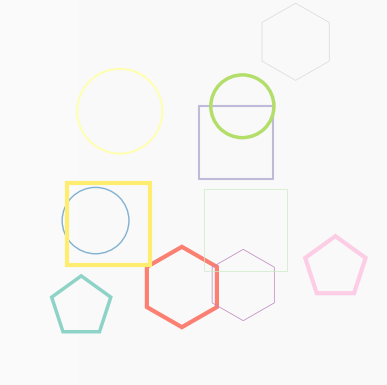[{"shape": "pentagon", "thickness": 2.5, "radius": 0.4, "center": [0.21, 0.203]}, {"shape": "circle", "thickness": 1.5, "radius": 0.55, "center": [0.309, 0.711]}, {"shape": "square", "thickness": 1.5, "radius": 0.48, "center": [0.609, 0.63]}, {"shape": "hexagon", "thickness": 3, "radius": 0.52, "center": [0.469, 0.255]}, {"shape": "circle", "thickness": 1, "radius": 0.43, "center": [0.247, 0.427]}, {"shape": "circle", "thickness": 2.5, "radius": 0.41, "center": [0.625, 0.724]}, {"shape": "pentagon", "thickness": 3, "radius": 0.41, "center": [0.866, 0.305]}, {"shape": "hexagon", "thickness": 0.5, "radius": 0.5, "center": [0.763, 0.891]}, {"shape": "hexagon", "thickness": 0.5, "radius": 0.46, "center": [0.628, 0.26]}, {"shape": "square", "thickness": 0.5, "radius": 0.53, "center": [0.634, 0.404]}, {"shape": "square", "thickness": 3, "radius": 0.53, "center": [0.28, 0.418]}]